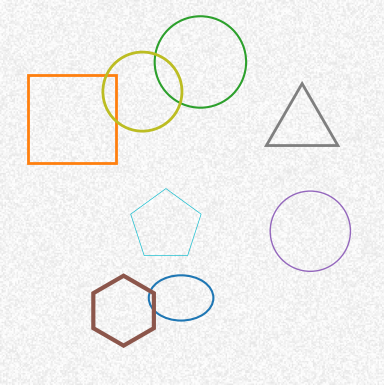[{"shape": "oval", "thickness": 1.5, "radius": 0.42, "center": [0.47, 0.226]}, {"shape": "square", "thickness": 2, "radius": 0.57, "center": [0.188, 0.692]}, {"shape": "circle", "thickness": 1.5, "radius": 0.59, "center": [0.521, 0.839]}, {"shape": "circle", "thickness": 1, "radius": 0.52, "center": [0.806, 0.399]}, {"shape": "hexagon", "thickness": 3, "radius": 0.45, "center": [0.321, 0.193]}, {"shape": "triangle", "thickness": 2, "radius": 0.54, "center": [0.785, 0.676]}, {"shape": "circle", "thickness": 2, "radius": 0.51, "center": [0.37, 0.762]}, {"shape": "pentagon", "thickness": 0.5, "radius": 0.48, "center": [0.431, 0.414]}]